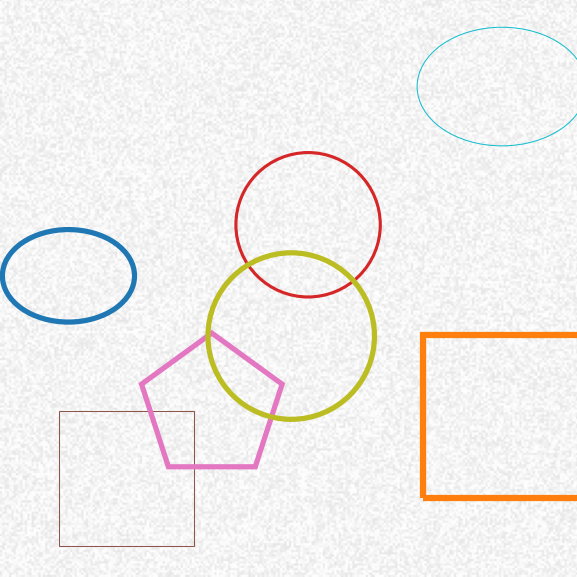[{"shape": "oval", "thickness": 2.5, "radius": 0.57, "center": [0.119, 0.522]}, {"shape": "square", "thickness": 3, "radius": 0.7, "center": [0.874, 0.278]}, {"shape": "circle", "thickness": 1.5, "radius": 0.63, "center": [0.533, 0.61]}, {"shape": "square", "thickness": 0.5, "radius": 0.58, "center": [0.219, 0.17]}, {"shape": "pentagon", "thickness": 2.5, "radius": 0.64, "center": [0.367, 0.294]}, {"shape": "circle", "thickness": 2.5, "radius": 0.72, "center": [0.504, 0.417]}, {"shape": "oval", "thickness": 0.5, "radius": 0.73, "center": [0.869, 0.849]}]